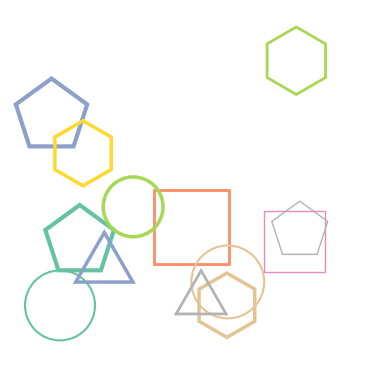[{"shape": "pentagon", "thickness": 3, "radius": 0.47, "center": [0.207, 0.374]}, {"shape": "circle", "thickness": 1.5, "radius": 0.45, "center": [0.156, 0.207]}, {"shape": "square", "thickness": 2, "radius": 0.48, "center": [0.498, 0.41]}, {"shape": "pentagon", "thickness": 3, "radius": 0.49, "center": [0.134, 0.699]}, {"shape": "triangle", "thickness": 2.5, "radius": 0.43, "center": [0.271, 0.31]}, {"shape": "square", "thickness": 1, "radius": 0.39, "center": [0.765, 0.374]}, {"shape": "circle", "thickness": 2.5, "radius": 0.39, "center": [0.346, 0.463]}, {"shape": "hexagon", "thickness": 2, "radius": 0.44, "center": [0.77, 0.842]}, {"shape": "hexagon", "thickness": 2.5, "radius": 0.42, "center": [0.216, 0.602]}, {"shape": "hexagon", "thickness": 2.5, "radius": 0.42, "center": [0.589, 0.207]}, {"shape": "circle", "thickness": 1.5, "radius": 0.47, "center": [0.592, 0.268]}, {"shape": "pentagon", "thickness": 1, "radius": 0.38, "center": [0.779, 0.401]}, {"shape": "triangle", "thickness": 2, "radius": 0.38, "center": [0.522, 0.222]}]